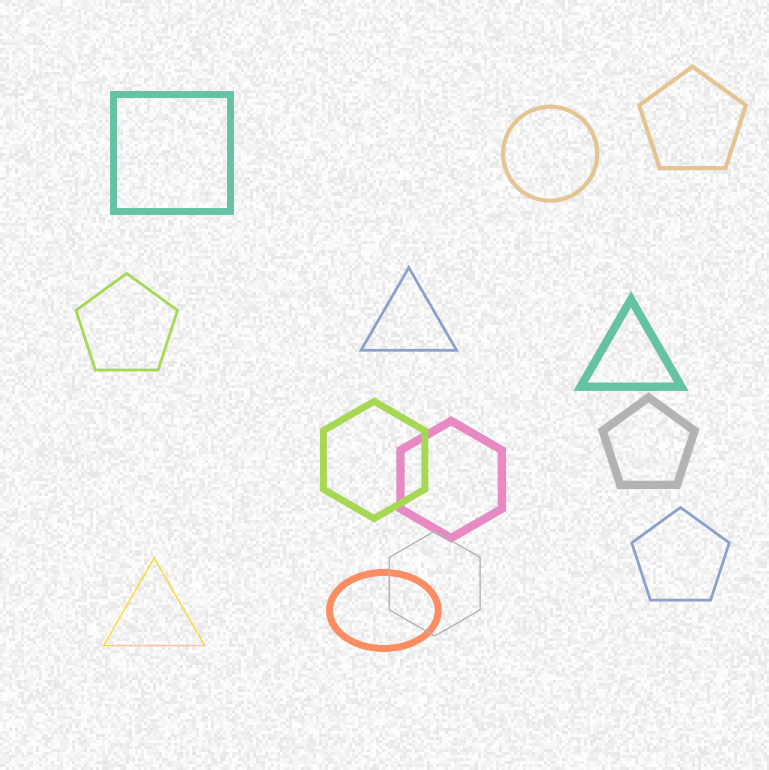[{"shape": "square", "thickness": 2.5, "radius": 0.38, "center": [0.223, 0.801]}, {"shape": "triangle", "thickness": 3, "radius": 0.38, "center": [0.82, 0.536]}, {"shape": "oval", "thickness": 2.5, "radius": 0.35, "center": [0.499, 0.207]}, {"shape": "triangle", "thickness": 1, "radius": 0.36, "center": [0.531, 0.581]}, {"shape": "pentagon", "thickness": 1, "radius": 0.33, "center": [0.884, 0.274]}, {"shape": "hexagon", "thickness": 3, "radius": 0.38, "center": [0.586, 0.377]}, {"shape": "pentagon", "thickness": 1, "radius": 0.35, "center": [0.165, 0.576]}, {"shape": "hexagon", "thickness": 2.5, "radius": 0.38, "center": [0.486, 0.403]}, {"shape": "triangle", "thickness": 0.5, "radius": 0.38, "center": [0.2, 0.199]}, {"shape": "circle", "thickness": 1.5, "radius": 0.31, "center": [0.715, 0.8]}, {"shape": "pentagon", "thickness": 1.5, "radius": 0.36, "center": [0.899, 0.841]}, {"shape": "pentagon", "thickness": 3, "radius": 0.31, "center": [0.842, 0.421]}, {"shape": "hexagon", "thickness": 0.5, "radius": 0.34, "center": [0.565, 0.242]}]